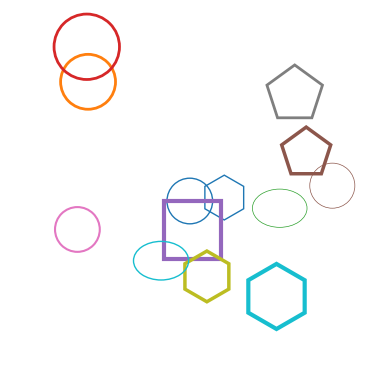[{"shape": "hexagon", "thickness": 1, "radius": 0.29, "center": [0.583, 0.487]}, {"shape": "circle", "thickness": 1, "radius": 0.3, "center": [0.493, 0.478]}, {"shape": "circle", "thickness": 2, "radius": 0.36, "center": [0.229, 0.788]}, {"shape": "oval", "thickness": 0.5, "radius": 0.35, "center": [0.727, 0.459]}, {"shape": "circle", "thickness": 2, "radius": 0.42, "center": [0.225, 0.878]}, {"shape": "square", "thickness": 3, "radius": 0.37, "center": [0.5, 0.403]}, {"shape": "circle", "thickness": 0.5, "radius": 0.29, "center": [0.863, 0.518]}, {"shape": "pentagon", "thickness": 2.5, "radius": 0.33, "center": [0.795, 0.603]}, {"shape": "circle", "thickness": 1.5, "radius": 0.29, "center": [0.201, 0.404]}, {"shape": "pentagon", "thickness": 2, "radius": 0.38, "center": [0.765, 0.755]}, {"shape": "hexagon", "thickness": 2.5, "radius": 0.33, "center": [0.537, 0.282]}, {"shape": "hexagon", "thickness": 3, "radius": 0.42, "center": [0.718, 0.23]}, {"shape": "oval", "thickness": 1, "radius": 0.36, "center": [0.418, 0.323]}]